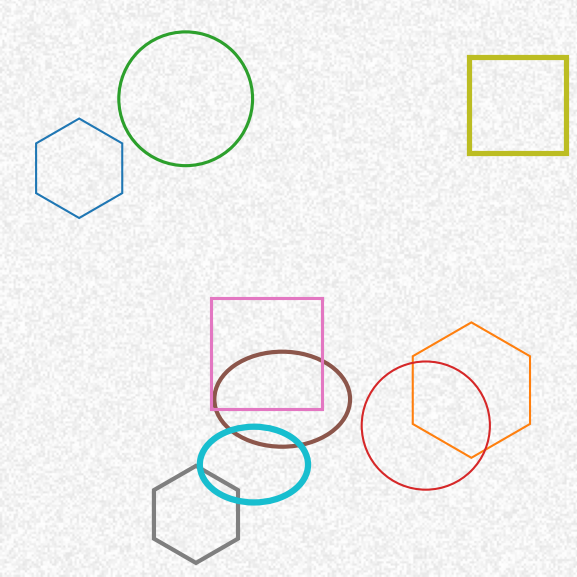[{"shape": "hexagon", "thickness": 1, "radius": 0.43, "center": [0.137, 0.708]}, {"shape": "hexagon", "thickness": 1, "radius": 0.59, "center": [0.816, 0.324]}, {"shape": "circle", "thickness": 1.5, "radius": 0.58, "center": [0.322, 0.828]}, {"shape": "circle", "thickness": 1, "radius": 0.55, "center": [0.737, 0.262]}, {"shape": "oval", "thickness": 2, "radius": 0.59, "center": [0.489, 0.308]}, {"shape": "square", "thickness": 1.5, "radius": 0.48, "center": [0.461, 0.387]}, {"shape": "hexagon", "thickness": 2, "radius": 0.42, "center": [0.339, 0.108]}, {"shape": "square", "thickness": 2.5, "radius": 0.42, "center": [0.896, 0.817]}, {"shape": "oval", "thickness": 3, "radius": 0.47, "center": [0.44, 0.195]}]